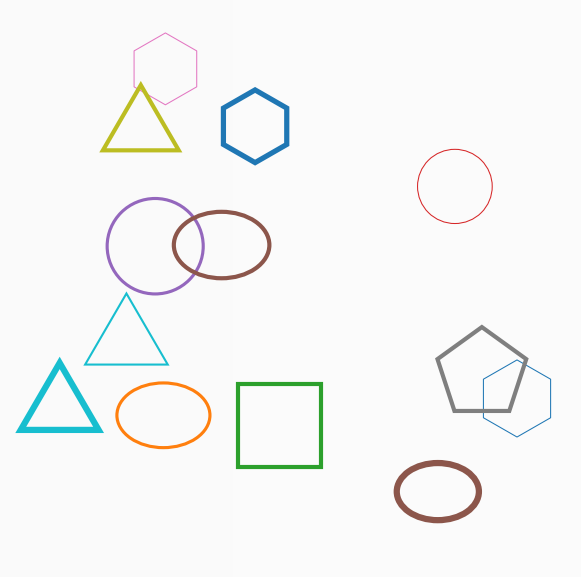[{"shape": "hexagon", "thickness": 0.5, "radius": 0.33, "center": [0.889, 0.309]}, {"shape": "hexagon", "thickness": 2.5, "radius": 0.31, "center": [0.439, 0.78]}, {"shape": "oval", "thickness": 1.5, "radius": 0.4, "center": [0.281, 0.28]}, {"shape": "square", "thickness": 2, "radius": 0.36, "center": [0.481, 0.262]}, {"shape": "circle", "thickness": 0.5, "radius": 0.32, "center": [0.783, 0.676]}, {"shape": "circle", "thickness": 1.5, "radius": 0.41, "center": [0.267, 0.573]}, {"shape": "oval", "thickness": 2, "radius": 0.41, "center": [0.381, 0.575]}, {"shape": "oval", "thickness": 3, "radius": 0.35, "center": [0.753, 0.148]}, {"shape": "hexagon", "thickness": 0.5, "radius": 0.31, "center": [0.285, 0.88]}, {"shape": "pentagon", "thickness": 2, "radius": 0.4, "center": [0.829, 0.352]}, {"shape": "triangle", "thickness": 2, "radius": 0.38, "center": [0.242, 0.776]}, {"shape": "triangle", "thickness": 1, "radius": 0.41, "center": [0.218, 0.409]}, {"shape": "triangle", "thickness": 3, "radius": 0.39, "center": [0.103, 0.293]}]